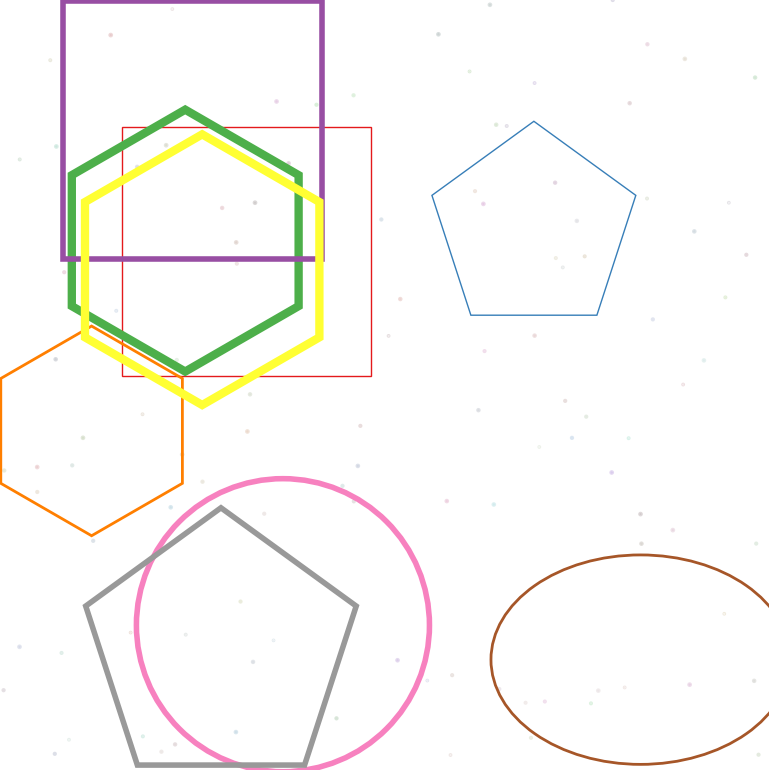[{"shape": "square", "thickness": 0.5, "radius": 0.81, "center": [0.32, 0.673]}, {"shape": "pentagon", "thickness": 0.5, "radius": 0.7, "center": [0.693, 0.703]}, {"shape": "hexagon", "thickness": 3, "radius": 0.85, "center": [0.241, 0.688]}, {"shape": "square", "thickness": 2, "radius": 0.84, "center": [0.25, 0.831]}, {"shape": "hexagon", "thickness": 1, "radius": 0.68, "center": [0.119, 0.44]}, {"shape": "hexagon", "thickness": 3, "radius": 0.88, "center": [0.263, 0.65]}, {"shape": "oval", "thickness": 1, "radius": 0.97, "center": [0.832, 0.143]}, {"shape": "circle", "thickness": 2, "radius": 0.95, "center": [0.367, 0.188]}, {"shape": "pentagon", "thickness": 2, "radius": 0.92, "center": [0.287, 0.156]}]